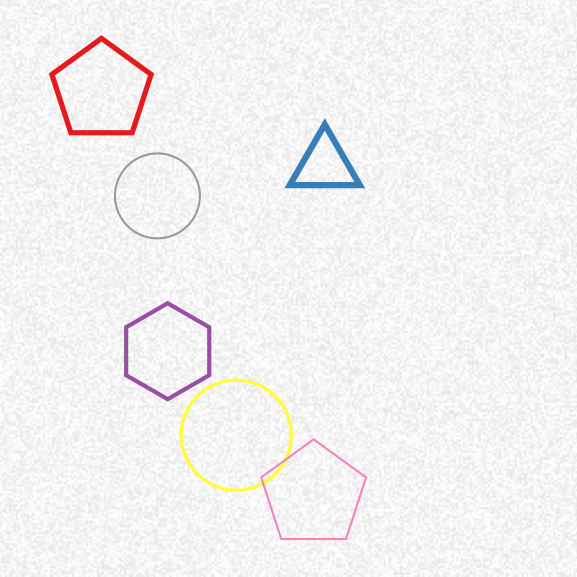[{"shape": "pentagon", "thickness": 2.5, "radius": 0.45, "center": [0.176, 0.842]}, {"shape": "triangle", "thickness": 3, "radius": 0.35, "center": [0.562, 0.714]}, {"shape": "hexagon", "thickness": 2, "radius": 0.42, "center": [0.29, 0.391]}, {"shape": "circle", "thickness": 1.5, "radius": 0.48, "center": [0.409, 0.246]}, {"shape": "pentagon", "thickness": 1, "radius": 0.48, "center": [0.543, 0.143]}, {"shape": "circle", "thickness": 1, "radius": 0.37, "center": [0.273, 0.66]}]